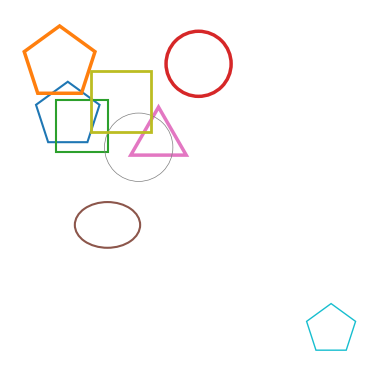[{"shape": "pentagon", "thickness": 1.5, "radius": 0.43, "center": [0.176, 0.701]}, {"shape": "pentagon", "thickness": 2.5, "radius": 0.48, "center": [0.155, 0.836]}, {"shape": "square", "thickness": 1.5, "radius": 0.34, "center": [0.213, 0.672]}, {"shape": "circle", "thickness": 2.5, "radius": 0.42, "center": [0.516, 0.834]}, {"shape": "oval", "thickness": 1.5, "radius": 0.42, "center": [0.279, 0.416]}, {"shape": "triangle", "thickness": 2.5, "radius": 0.42, "center": [0.412, 0.639]}, {"shape": "circle", "thickness": 0.5, "radius": 0.44, "center": [0.36, 0.618]}, {"shape": "square", "thickness": 2, "radius": 0.39, "center": [0.314, 0.737]}, {"shape": "pentagon", "thickness": 1, "radius": 0.33, "center": [0.86, 0.145]}]